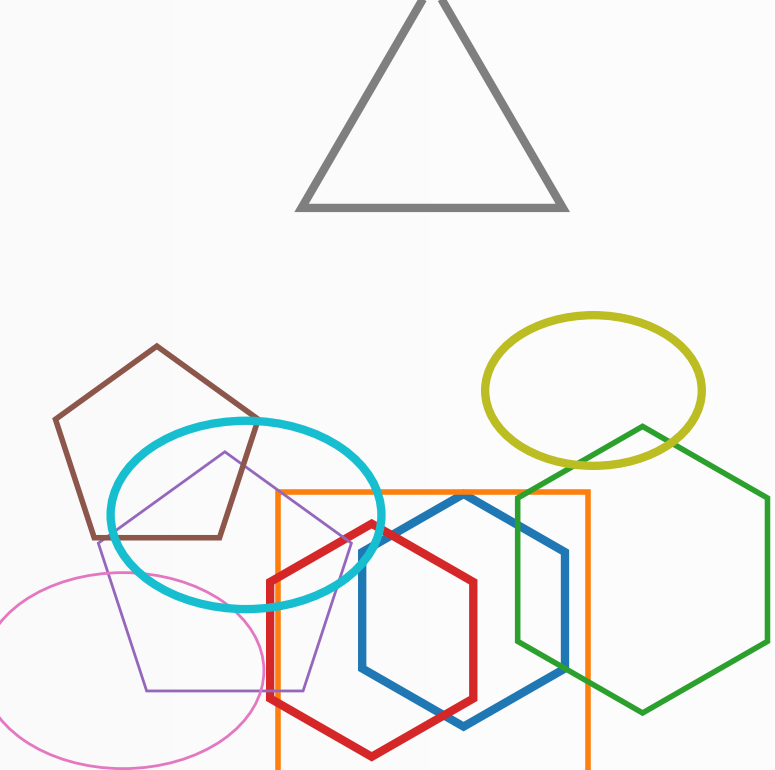[{"shape": "hexagon", "thickness": 3, "radius": 0.76, "center": [0.598, 0.207]}, {"shape": "square", "thickness": 2, "radius": 1.0, "center": [0.559, 0.161]}, {"shape": "hexagon", "thickness": 2, "radius": 0.93, "center": [0.829, 0.26]}, {"shape": "hexagon", "thickness": 3, "radius": 0.76, "center": [0.48, 0.169]}, {"shape": "pentagon", "thickness": 1, "radius": 0.86, "center": [0.29, 0.242]}, {"shape": "pentagon", "thickness": 2, "radius": 0.69, "center": [0.202, 0.413]}, {"shape": "oval", "thickness": 1, "radius": 0.91, "center": [0.159, 0.129]}, {"shape": "triangle", "thickness": 3, "radius": 0.97, "center": [0.558, 0.827]}, {"shape": "oval", "thickness": 3, "radius": 0.7, "center": [0.766, 0.493]}, {"shape": "oval", "thickness": 3, "radius": 0.87, "center": [0.317, 0.331]}]